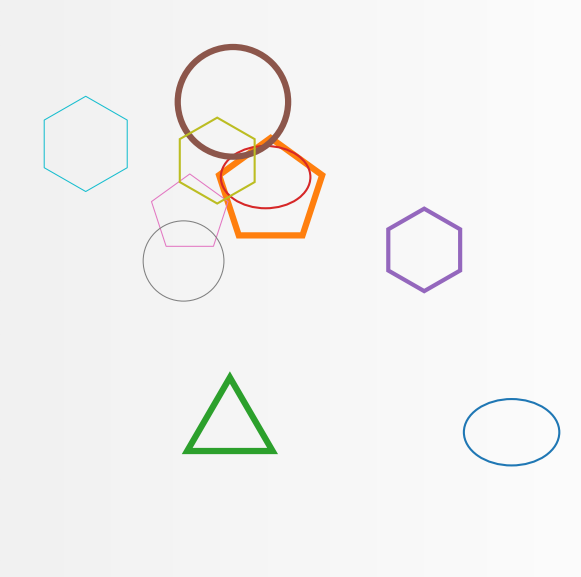[{"shape": "oval", "thickness": 1, "radius": 0.41, "center": [0.88, 0.251]}, {"shape": "pentagon", "thickness": 3, "radius": 0.47, "center": [0.466, 0.667]}, {"shape": "triangle", "thickness": 3, "radius": 0.42, "center": [0.396, 0.261]}, {"shape": "oval", "thickness": 1, "radius": 0.39, "center": [0.457, 0.692]}, {"shape": "hexagon", "thickness": 2, "radius": 0.36, "center": [0.73, 0.566]}, {"shape": "circle", "thickness": 3, "radius": 0.47, "center": [0.401, 0.823]}, {"shape": "pentagon", "thickness": 0.5, "radius": 0.35, "center": [0.326, 0.629]}, {"shape": "circle", "thickness": 0.5, "radius": 0.35, "center": [0.316, 0.547]}, {"shape": "hexagon", "thickness": 1, "radius": 0.37, "center": [0.374, 0.721]}, {"shape": "hexagon", "thickness": 0.5, "radius": 0.41, "center": [0.147, 0.75]}]